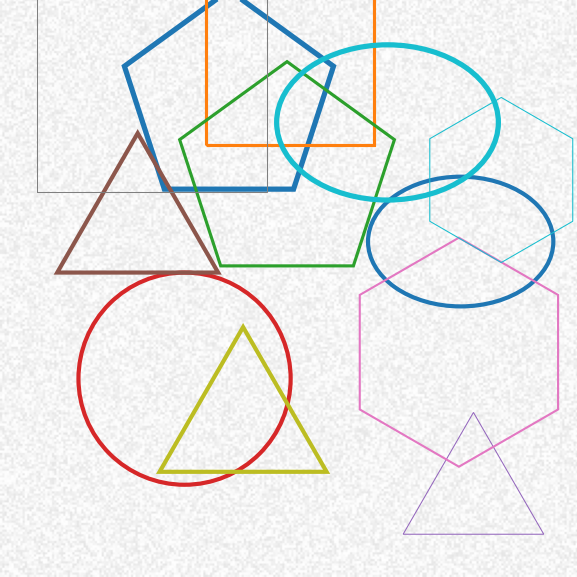[{"shape": "oval", "thickness": 2, "radius": 0.8, "center": [0.798, 0.581]}, {"shape": "pentagon", "thickness": 2.5, "radius": 0.95, "center": [0.396, 0.826]}, {"shape": "square", "thickness": 1.5, "radius": 0.72, "center": [0.502, 0.892]}, {"shape": "pentagon", "thickness": 1.5, "radius": 0.98, "center": [0.497, 0.697]}, {"shape": "circle", "thickness": 2, "radius": 0.92, "center": [0.32, 0.343]}, {"shape": "triangle", "thickness": 0.5, "radius": 0.7, "center": [0.82, 0.144]}, {"shape": "triangle", "thickness": 2, "radius": 0.8, "center": [0.238, 0.608]}, {"shape": "hexagon", "thickness": 1, "radius": 0.99, "center": [0.795, 0.389]}, {"shape": "square", "thickness": 0.5, "radius": 0.99, "center": [0.263, 0.866]}, {"shape": "triangle", "thickness": 2, "radius": 0.84, "center": [0.421, 0.266]}, {"shape": "oval", "thickness": 2.5, "radius": 0.96, "center": [0.671, 0.787]}, {"shape": "hexagon", "thickness": 0.5, "radius": 0.71, "center": [0.868, 0.687]}]